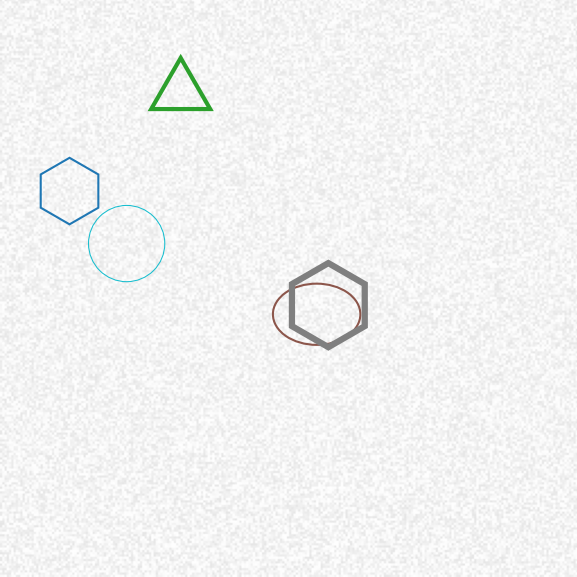[{"shape": "hexagon", "thickness": 1, "radius": 0.29, "center": [0.12, 0.668]}, {"shape": "triangle", "thickness": 2, "radius": 0.29, "center": [0.313, 0.84]}, {"shape": "oval", "thickness": 1, "radius": 0.38, "center": [0.548, 0.455]}, {"shape": "hexagon", "thickness": 3, "radius": 0.36, "center": [0.569, 0.471]}, {"shape": "circle", "thickness": 0.5, "radius": 0.33, "center": [0.219, 0.577]}]